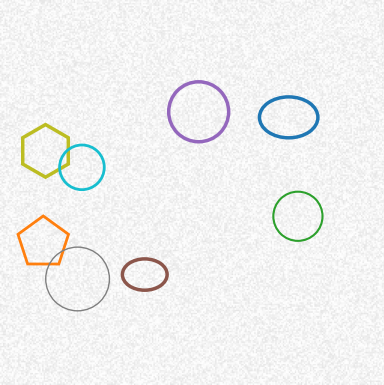[{"shape": "oval", "thickness": 2.5, "radius": 0.38, "center": [0.75, 0.695]}, {"shape": "pentagon", "thickness": 2, "radius": 0.34, "center": [0.112, 0.37]}, {"shape": "circle", "thickness": 1.5, "radius": 0.32, "center": [0.774, 0.438]}, {"shape": "circle", "thickness": 2.5, "radius": 0.39, "center": [0.516, 0.71]}, {"shape": "oval", "thickness": 2.5, "radius": 0.29, "center": [0.376, 0.287]}, {"shape": "circle", "thickness": 1, "radius": 0.41, "center": [0.202, 0.275]}, {"shape": "hexagon", "thickness": 2.5, "radius": 0.34, "center": [0.118, 0.608]}, {"shape": "circle", "thickness": 2, "radius": 0.29, "center": [0.213, 0.565]}]